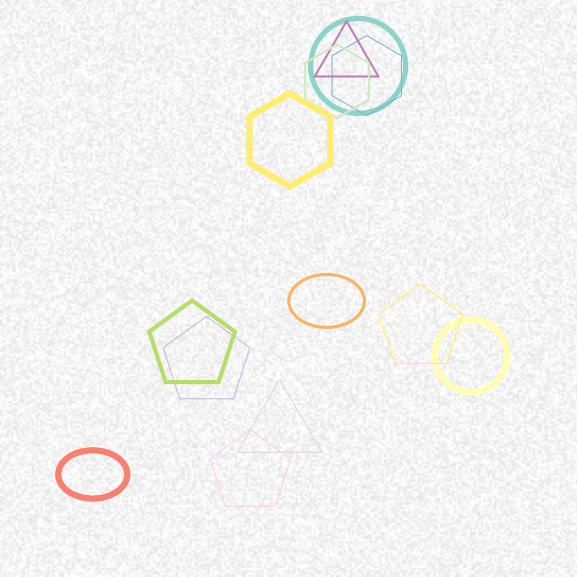[{"shape": "circle", "thickness": 2.5, "radius": 0.41, "center": [0.62, 0.885]}, {"shape": "circle", "thickness": 3, "radius": 0.31, "center": [0.816, 0.383]}, {"shape": "pentagon", "thickness": 0.5, "radius": 0.39, "center": [0.358, 0.372]}, {"shape": "oval", "thickness": 3, "radius": 0.3, "center": [0.161, 0.178]}, {"shape": "hexagon", "thickness": 0.5, "radius": 0.35, "center": [0.635, 0.868]}, {"shape": "oval", "thickness": 1.5, "radius": 0.33, "center": [0.566, 0.478]}, {"shape": "pentagon", "thickness": 2, "radius": 0.39, "center": [0.333, 0.401]}, {"shape": "pentagon", "thickness": 0.5, "radius": 0.37, "center": [0.433, 0.182]}, {"shape": "triangle", "thickness": 0.5, "radius": 0.42, "center": [0.484, 0.258]}, {"shape": "triangle", "thickness": 1, "radius": 0.32, "center": [0.6, 0.899]}, {"shape": "hexagon", "thickness": 1, "radius": 0.32, "center": [0.584, 0.858]}, {"shape": "hexagon", "thickness": 3, "radius": 0.4, "center": [0.502, 0.757]}, {"shape": "pentagon", "thickness": 0.5, "radius": 0.38, "center": [0.729, 0.432]}]